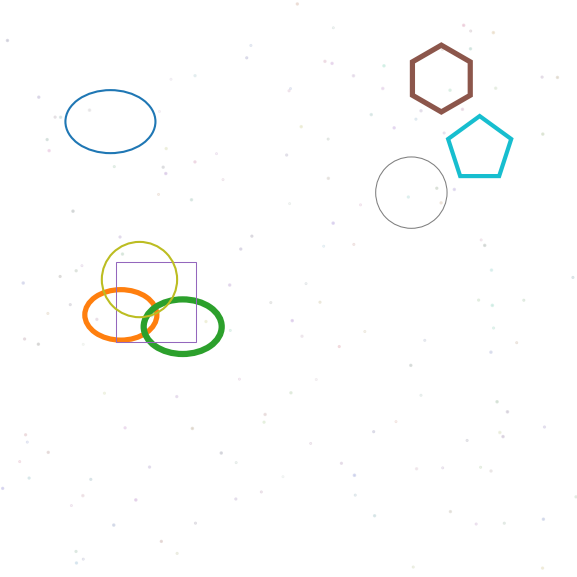[{"shape": "oval", "thickness": 1, "radius": 0.39, "center": [0.191, 0.789]}, {"shape": "oval", "thickness": 2.5, "radius": 0.31, "center": [0.209, 0.454]}, {"shape": "oval", "thickness": 3, "radius": 0.34, "center": [0.316, 0.433]}, {"shape": "square", "thickness": 0.5, "radius": 0.35, "center": [0.271, 0.476]}, {"shape": "hexagon", "thickness": 2.5, "radius": 0.29, "center": [0.764, 0.863]}, {"shape": "circle", "thickness": 0.5, "radius": 0.31, "center": [0.712, 0.666]}, {"shape": "circle", "thickness": 1, "radius": 0.33, "center": [0.242, 0.515]}, {"shape": "pentagon", "thickness": 2, "radius": 0.29, "center": [0.831, 0.741]}]